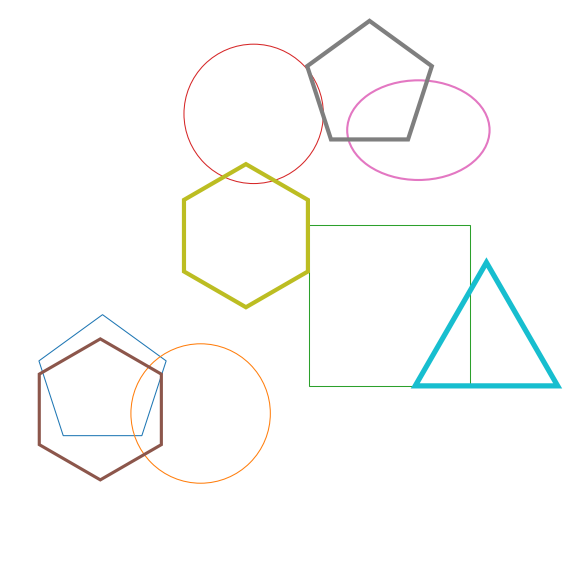[{"shape": "pentagon", "thickness": 0.5, "radius": 0.58, "center": [0.178, 0.338]}, {"shape": "circle", "thickness": 0.5, "radius": 0.6, "center": [0.347, 0.283]}, {"shape": "square", "thickness": 0.5, "radius": 0.7, "center": [0.675, 0.47]}, {"shape": "circle", "thickness": 0.5, "radius": 0.6, "center": [0.439, 0.802]}, {"shape": "hexagon", "thickness": 1.5, "radius": 0.61, "center": [0.174, 0.29]}, {"shape": "oval", "thickness": 1, "radius": 0.62, "center": [0.724, 0.774]}, {"shape": "pentagon", "thickness": 2, "radius": 0.57, "center": [0.64, 0.85]}, {"shape": "hexagon", "thickness": 2, "radius": 0.62, "center": [0.426, 0.591]}, {"shape": "triangle", "thickness": 2.5, "radius": 0.71, "center": [0.842, 0.402]}]